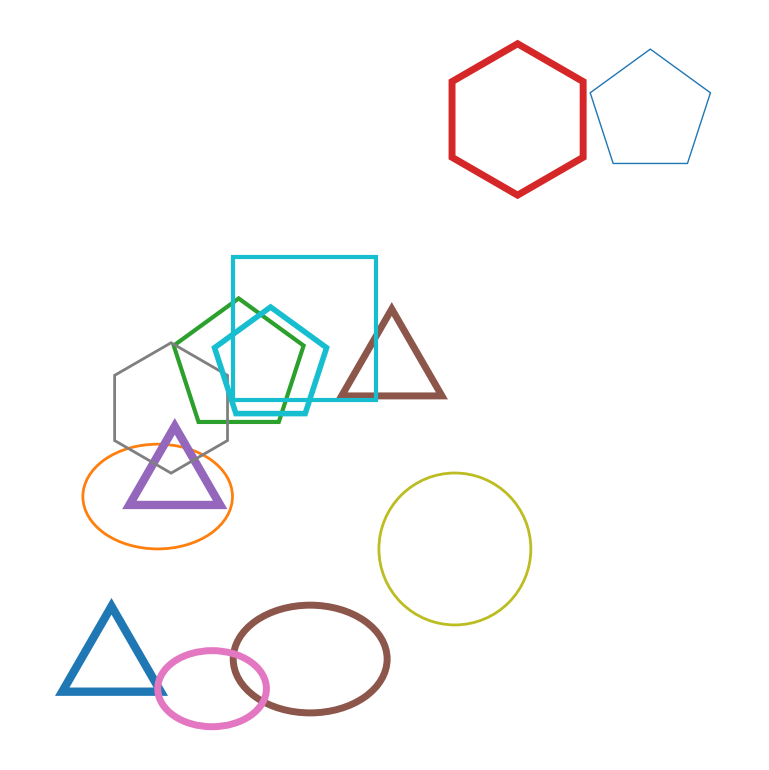[{"shape": "triangle", "thickness": 3, "radius": 0.37, "center": [0.145, 0.139]}, {"shape": "pentagon", "thickness": 0.5, "radius": 0.41, "center": [0.845, 0.854]}, {"shape": "oval", "thickness": 1, "radius": 0.49, "center": [0.205, 0.355]}, {"shape": "pentagon", "thickness": 1.5, "radius": 0.44, "center": [0.31, 0.524]}, {"shape": "hexagon", "thickness": 2.5, "radius": 0.49, "center": [0.672, 0.845]}, {"shape": "triangle", "thickness": 3, "radius": 0.34, "center": [0.227, 0.378]}, {"shape": "triangle", "thickness": 2.5, "radius": 0.38, "center": [0.509, 0.523]}, {"shape": "oval", "thickness": 2.5, "radius": 0.5, "center": [0.403, 0.144]}, {"shape": "oval", "thickness": 2.5, "radius": 0.35, "center": [0.275, 0.106]}, {"shape": "hexagon", "thickness": 1, "radius": 0.42, "center": [0.222, 0.47]}, {"shape": "circle", "thickness": 1, "radius": 0.49, "center": [0.591, 0.287]}, {"shape": "square", "thickness": 1.5, "radius": 0.46, "center": [0.396, 0.573]}, {"shape": "pentagon", "thickness": 2, "radius": 0.38, "center": [0.351, 0.525]}]